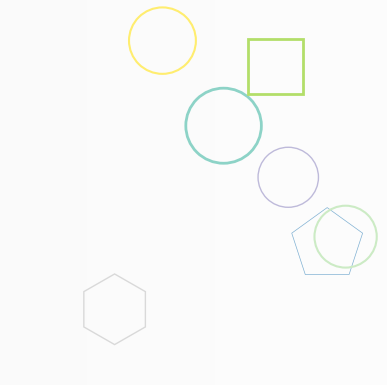[{"shape": "circle", "thickness": 2, "radius": 0.49, "center": [0.577, 0.673]}, {"shape": "circle", "thickness": 1, "radius": 0.39, "center": [0.744, 0.54]}, {"shape": "pentagon", "thickness": 0.5, "radius": 0.48, "center": [0.844, 0.365]}, {"shape": "square", "thickness": 2, "radius": 0.36, "center": [0.711, 0.827]}, {"shape": "hexagon", "thickness": 1, "radius": 0.46, "center": [0.296, 0.197]}, {"shape": "circle", "thickness": 1.5, "radius": 0.4, "center": [0.892, 0.385]}, {"shape": "circle", "thickness": 1.5, "radius": 0.43, "center": [0.419, 0.894]}]